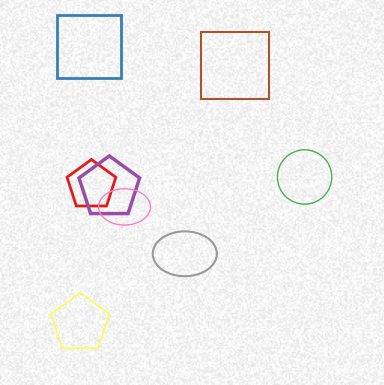[{"shape": "pentagon", "thickness": 2, "radius": 0.33, "center": [0.238, 0.519]}, {"shape": "square", "thickness": 2, "radius": 0.41, "center": [0.231, 0.88]}, {"shape": "circle", "thickness": 1, "radius": 0.35, "center": [0.791, 0.54]}, {"shape": "pentagon", "thickness": 2.5, "radius": 0.41, "center": [0.284, 0.512]}, {"shape": "pentagon", "thickness": 1, "radius": 0.4, "center": [0.208, 0.16]}, {"shape": "square", "thickness": 1.5, "radius": 0.44, "center": [0.61, 0.829]}, {"shape": "oval", "thickness": 1, "radius": 0.34, "center": [0.323, 0.463]}, {"shape": "oval", "thickness": 1.5, "radius": 0.42, "center": [0.48, 0.341]}]